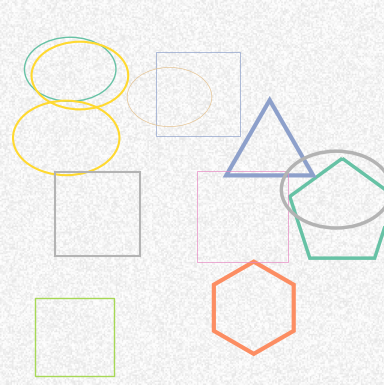[{"shape": "pentagon", "thickness": 2.5, "radius": 0.72, "center": [0.889, 0.445]}, {"shape": "oval", "thickness": 1, "radius": 0.59, "center": [0.182, 0.82]}, {"shape": "hexagon", "thickness": 3, "radius": 0.6, "center": [0.659, 0.201]}, {"shape": "triangle", "thickness": 3, "radius": 0.65, "center": [0.7, 0.61]}, {"shape": "square", "thickness": 0.5, "radius": 0.54, "center": [0.514, 0.757]}, {"shape": "square", "thickness": 0.5, "radius": 0.59, "center": [0.63, 0.437]}, {"shape": "square", "thickness": 1, "radius": 0.51, "center": [0.193, 0.125]}, {"shape": "oval", "thickness": 1.5, "radius": 0.69, "center": [0.172, 0.642]}, {"shape": "oval", "thickness": 1.5, "radius": 0.63, "center": [0.208, 0.804]}, {"shape": "oval", "thickness": 0.5, "radius": 0.55, "center": [0.44, 0.748]}, {"shape": "square", "thickness": 1.5, "radius": 0.55, "center": [0.253, 0.444]}, {"shape": "oval", "thickness": 2.5, "radius": 0.71, "center": [0.873, 0.508]}]